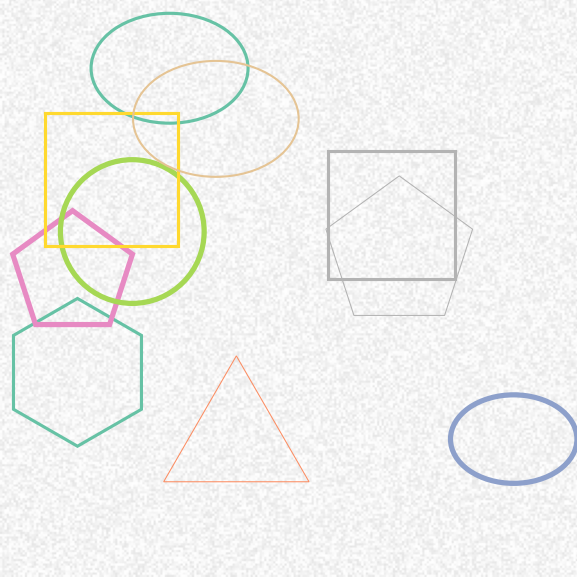[{"shape": "hexagon", "thickness": 1.5, "radius": 0.64, "center": [0.134, 0.354]}, {"shape": "oval", "thickness": 1.5, "radius": 0.68, "center": [0.294, 0.881]}, {"shape": "triangle", "thickness": 0.5, "radius": 0.73, "center": [0.409, 0.238]}, {"shape": "oval", "thickness": 2.5, "radius": 0.55, "center": [0.89, 0.239]}, {"shape": "pentagon", "thickness": 2.5, "radius": 0.55, "center": [0.126, 0.525]}, {"shape": "circle", "thickness": 2.5, "radius": 0.62, "center": [0.229, 0.598]}, {"shape": "square", "thickness": 1.5, "radius": 0.58, "center": [0.193, 0.688]}, {"shape": "oval", "thickness": 1, "radius": 0.72, "center": [0.374, 0.793]}, {"shape": "pentagon", "thickness": 0.5, "radius": 0.67, "center": [0.691, 0.561]}, {"shape": "square", "thickness": 1.5, "radius": 0.55, "center": [0.678, 0.627]}]